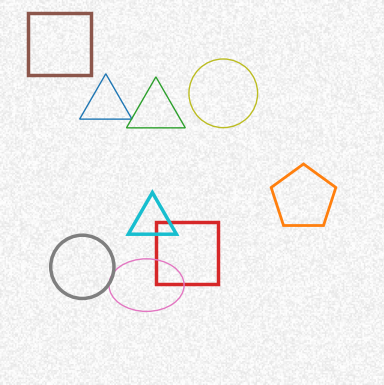[{"shape": "triangle", "thickness": 1, "radius": 0.39, "center": [0.275, 0.73]}, {"shape": "pentagon", "thickness": 2, "radius": 0.44, "center": [0.788, 0.486]}, {"shape": "triangle", "thickness": 1, "radius": 0.44, "center": [0.405, 0.712]}, {"shape": "square", "thickness": 2.5, "radius": 0.4, "center": [0.485, 0.343]}, {"shape": "square", "thickness": 2.5, "radius": 0.41, "center": [0.155, 0.886]}, {"shape": "oval", "thickness": 1, "radius": 0.49, "center": [0.381, 0.259]}, {"shape": "circle", "thickness": 2.5, "radius": 0.41, "center": [0.214, 0.307]}, {"shape": "circle", "thickness": 1, "radius": 0.45, "center": [0.58, 0.758]}, {"shape": "triangle", "thickness": 2.5, "radius": 0.36, "center": [0.396, 0.428]}]